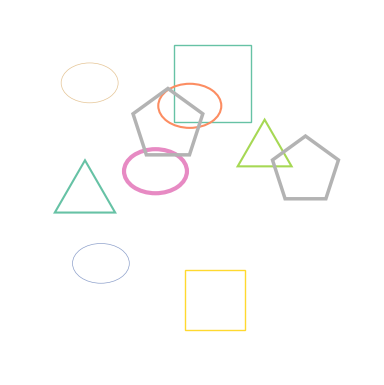[{"shape": "square", "thickness": 1, "radius": 0.5, "center": [0.552, 0.784]}, {"shape": "triangle", "thickness": 1.5, "radius": 0.45, "center": [0.221, 0.493]}, {"shape": "oval", "thickness": 1.5, "radius": 0.41, "center": [0.493, 0.725]}, {"shape": "oval", "thickness": 0.5, "radius": 0.37, "center": [0.262, 0.316]}, {"shape": "oval", "thickness": 3, "radius": 0.41, "center": [0.404, 0.555]}, {"shape": "triangle", "thickness": 1.5, "radius": 0.4, "center": [0.687, 0.608]}, {"shape": "square", "thickness": 1, "radius": 0.39, "center": [0.559, 0.22]}, {"shape": "oval", "thickness": 0.5, "radius": 0.37, "center": [0.233, 0.785]}, {"shape": "pentagon", "thickness": 2.5, "radius": 0.45, "center": [0.793, 0.557]}, {"shape": "pentagon", "thickness": 2.5, "radius": 0.48, "center": [0.436, 0.675]}]